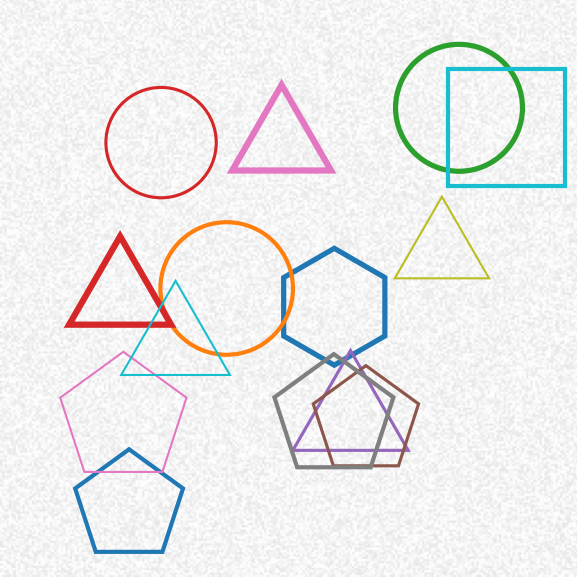[{"shape": "hexagon", "thickness": 2.5, "radius": 0.51, "center": [0.579, 0.468]}, {"shape": "pentagon", "thickness": 2, "radius": 0.49, "center": [0.224, 0.123]}, {"shape": "circle", "thickness": 2, "radius": 0.57, "center": [0.393, 0.5]}, {"shape": "circle", "thickness": 2.5, "radius": 0.55, "center": [0.795, 0.812]}, {"shape": "circle", "thickness": 1.5, "radius": 0.48, "center": [0.279, 0.752]}, {"shape": "triangle", "thickness": 3, "radius": 0.51, "center": [0.208, 0.488]}, {"shape": "triangle", "thickness": 1.5, "radius": 0.58, "center": [0.607, 0.277]}, {"shape": "pentagon", "thickness": 1.5, "radius": 0.48, "center": [0.634, 0.27]}, {"shape": "triangle", "thickness": 3, "radius": 0.49, "center": [0.488, 0.753]}, {"shape": "pentagon", "thickness": 1, "radius": 0.57, "center": [0.214, 0.275]}, {"shape": "pentagon", "thickness": 2, "radius": 0.54, "center": [0.578, 0.278]}, {"shape": "triangle", "thickness": 1, "radius": 0.47, "center": [0.765, 0.564]}, {"shape": "square", "thickness": 2, "radius": 0.51, "center": [0.877, 0.778]}, {"shape": "triangle", "thickness": 1, "radius": 0.54, "center": [0.304, 0.404]}]